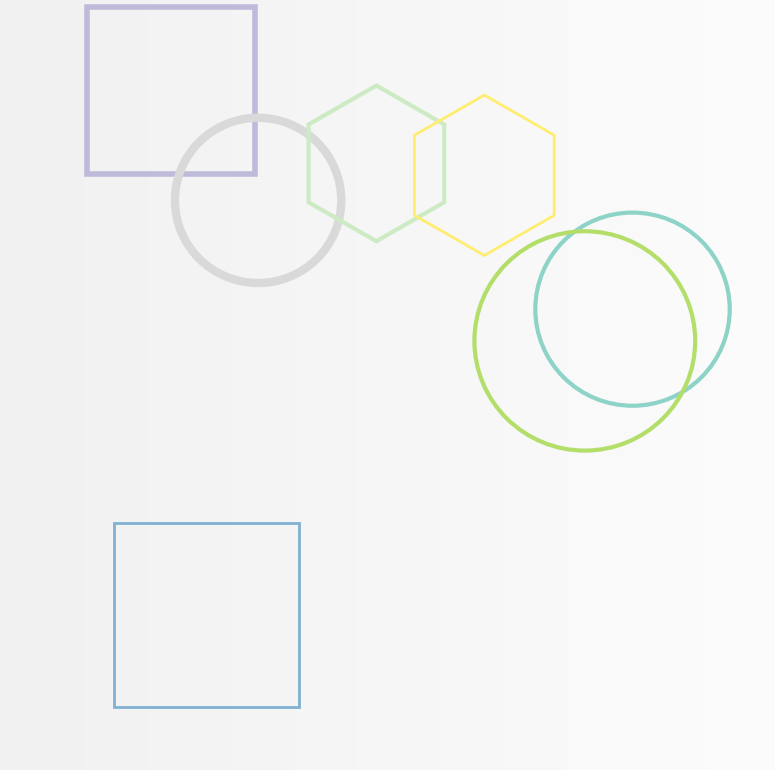[{"shape": "circle", "thickness": 1.5, "radius": 0.63, "center": [0.816, 0.598]}, {"shape": "square", "thickness": 2, "radius": 0.54, "center": [0.22, 0.882]}, {"shape": "square", "thickness": 1, "radius": 0.6, "center": [0.266, 0.201]}, {"shape": "circle", "thickness": 1.5, "radius": 0.71, "center": [0.755, 0.557]}, {"shape": "circle", "thickness": 3, "radius": 0.54, "center": [0.333, 0.74]}, {"shape": "hexagon", "thickness": 1.5, "radius": 0.51, "center": [0.486, 0.788]}, {"shape": "hexagon", "thickness": 1, "radius": 0.52, "center": [0.625, 0.772]}]